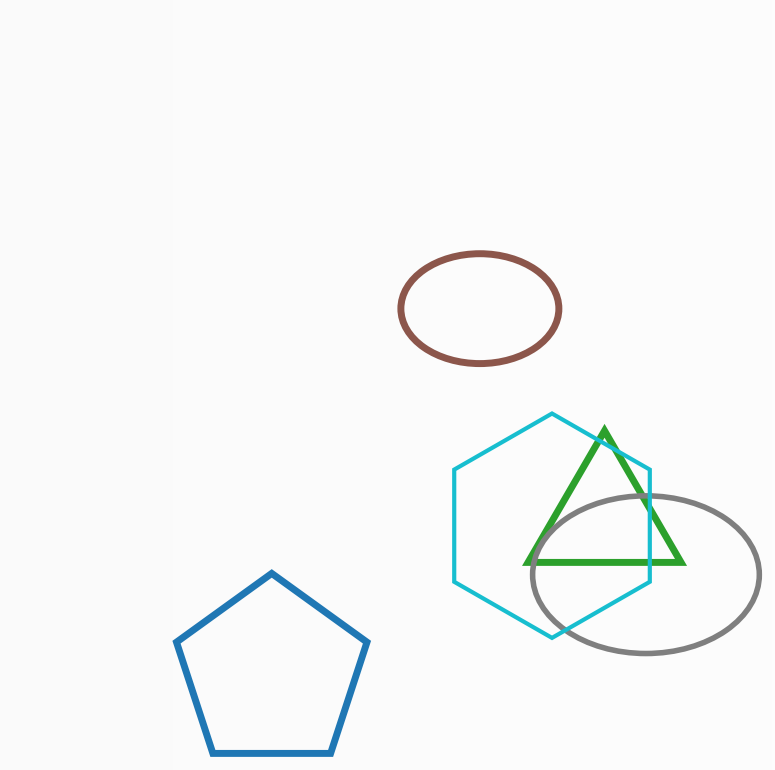[{"shape": "pentagon", "thickness": 2.5, "radius": 0.65, "center": [0.351, 0.126]}, {"shape": "triangle", "thickness": 2.5, "radius": 0.57, "center": [0.78, 0.327]}, {"shape": "oval", "thickness": 2.5, "radius": 0.51, "center": [0.619, 0.599]}, {"shape": "oval", "thickness": 2, "radius": 0.73, "center": [0.834, 0.254]}, {"shape": "hexagon", "thickness": 1.5, "radius": 0.73, "center": [0.712, 0.317]}]